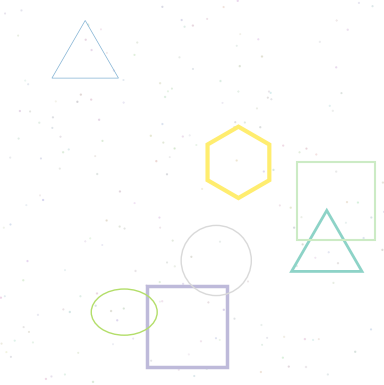[{"shape": "triangle", "thickness": 2, "radius": 0.53, "center": [0.849, 0.348]}, {"shape": "square", "thickness": 2.5, "radius": 0.52, "center": [0.486, 0.152]}, {"shape": "triangle", "thickness": 0.5, "radius": 0.5, "center": [0.221, 0.847]}, {"shape": "oval", "thickness": 1, "radius": 0.43, "center": [0.323, 0.189]}, {"shape": "circle", "thickness": 1, "radius": 0.46, "center": [0.562, 0.323]}, {"shape": "square", "thickness": 1.5, "radius": 0.51, "center": [0.873, 0.478]}, {"shape": "hexagon", "thickness": 3, "radius": 0.46, "center": [0.619, 0.578]}]